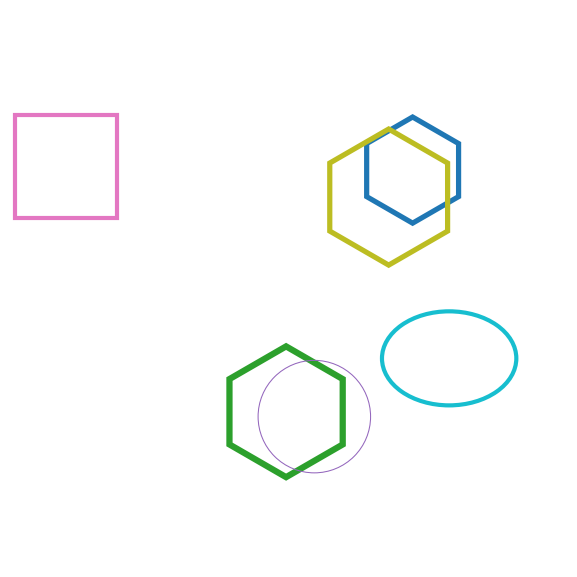[{"shape": "hexagon", "thickness": 2.5, "radius": 0.46, "center": [0.714, 0.705]}, {"shape": "hexagon", "thickness": 3, "radius": 0.57, "center": [0.495, 0.286]}, {"shape": "circle", "thickness": 0.5, "radius": 0.49, "center": [0.544, 0.278]}, {"shape": "square", "thickness": 2, "radius": 0.44, "center": [0.114, 0.711]}, {"shape": "hexagon", "thickness": 2.5, "radius": 0.59, "center": [0.673, 0.658]}, {"shape": "oval", "thickness": 2, "radius": 0.58, "center": [0.778, 0.379]}]